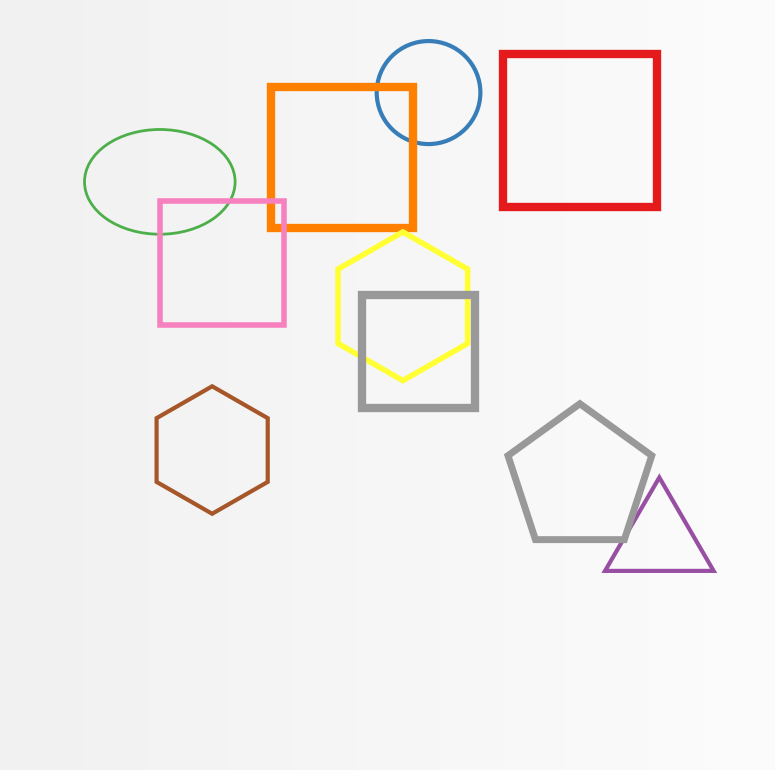[{"shape": "square", "thickness": 3, "radius": 0.5, "center": [0.749, 0.83]}, {"shape": "circle", "thickness": 1.5, "radius": 0.33, "center": [0.553, 0.88]}, {"shape": "oval", "thickness": 1, "radius": 0.49, "center": [0.206, 0.764]}, {"shape": "triangle", "thickness": 1.5, "radius": 0.4, "center": [0.851, 0.299]}, {"shape": "square", "thickness": 3, "radius": 0.46, "center": [0.442, 0.796]}, {"shape": "hexagon", "thickness": 2, "radius": 0.48, "center": [0.52, 0.602]}, {"shape": "hexagon", "thickness": 1.5, "radius": 0.41, "center": [0.274, 0.416]}, {"shape": "square", "thickness": 2, "radius": 0.4, "center": [0.287, 0.658]}, {"shape": "pentagon", "thickness": 2.5, "radius": 0.49, "center": [0.748, 0.378]}, {"shape": "square", "thickness": 3, "radius": 0.37, "center": [0.54, 0.544]}]